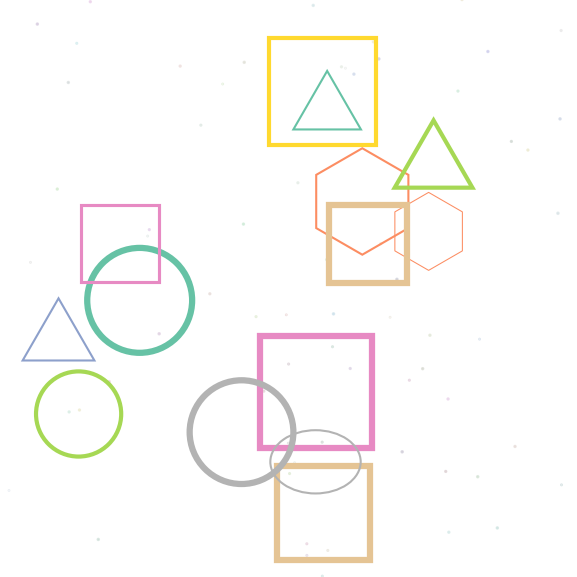[{"shape": "circle", "thickness": 3, "radius": 0.45, "center": [0.242, 0.479]}, {"shape": "triangle", "thickness": 1, "radius": 0.34, "center": [0.567, 0.809]}, {"shape": "hexagon", "thickness": 1, "radius": 0.46, "center": [0.627, 0.65]}, {"shape": "hexagon", "thickness": 0.5, "radius": 0.34, "center": [0.742, 0.598]}, {"shape": "triangle", "thickness": 1, "radius": 0.36, "center": [0.101, 0.411]}, {"shape": "square", "thickness": 1.5, "radius": 0.34, "center": [0.208, 0.577]}, {"shape": "square", "thickness": 3, "radius": 0.49, "center": [0.547, 0.321]}, {"shape": "circle", "thickness": 2, "radius": 0.37, "center": [0.136, 0.282]}, {"shape": "triangle", "thickness": 2, "radius": 0.39, "center": [0.751, 0.713]}, {"shape": "square", "thickness": 2, "radius": 0.47, "center": [0.559, 0.841]}, {"shape": "square", "thickness": 3, "radius": 0.4, "center": [0.56, 0.111]}, {"shape": "square", "thickness": 3, "radius": 0.34, "center": [0.638, 0.577]}, {"shape": "oval", "thickness": 1, "radius": 0.39, "center": [0.546, 0.199]}, {"shape": "circle", "thickness": 3, "radius": 0.45, "center": [0.418, 0.251]}]